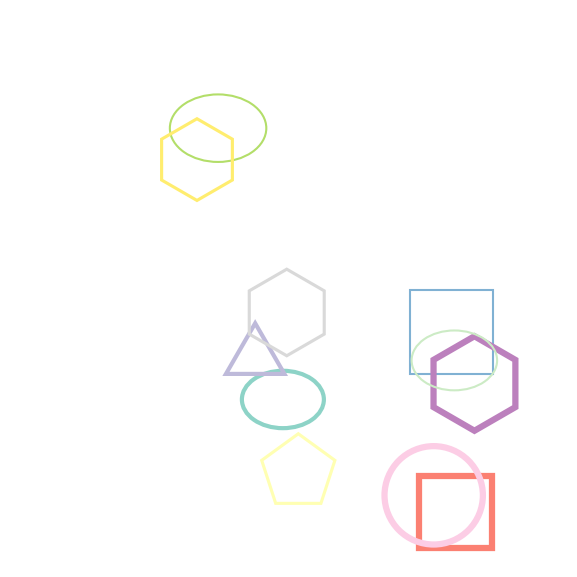[{"shape": "oval", "thickness": 2, "radius": 0.35, "center": [0.49, 0.307]}, {"shape": "pentagon", "thickness": 1.5, "radius": 0.33, "center": [0.517, 0.181]}, {"shape": "triangle", "thickness": 2, "radius": 0.29, "center": [0.442, 0.381]}, {"shape": "square", "thickness": 3, "radius": 0.32, "center": [0.789, 0.113]}, {"shape": "square", "thickness": 1, "radius": 0.36, "center": [0.782, 0.424]}, {"shape": "oval", "thickness": 1, "radius": 0.42, "center": [0.378, 0.777]}, {"shape": "circle", "thickness": 3, "radius": 0.43, "center": [0.751, 0.141]}, {"shape": "hexagon", "thickness": 1.5, "radius": 0.37, "center": [0.497, 0.458]}, {"shape": "hexagon", "thickness": 3, "radius": 0.41, "center": [0.822, 0.335]}, {"shape": "oval", "thickness": 1, "radius": 0.37, "center": [0.787, 0.375]}, {"shape": "hexagon", "thickness": 1.5, "radius": 0.35, "center": [0.341, 0.723]}]